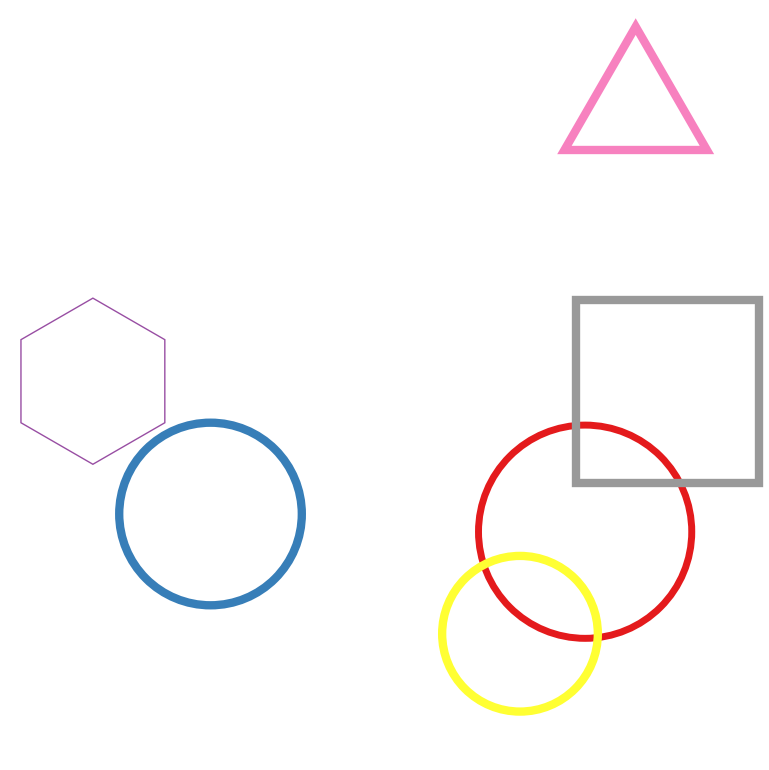[{"shape": "circle", "thickness": 2.5, "radius": 0.69, "center": [0.76, 0.309]}, {"shape": "circle", "thickness": 3, "radius": 0.59, "center": [0.273, 0.332]}, {"shape": "hexagon", "thickness": 0.5, "radius": 0.54, "center": [0.121, 0.505]}, {"shape": "circle", "thickness": 3, "radius": 0.51, "center": [0.675, 0.177]}, {"shape": "triangle", "thickness": 3, "radius": 0.53, "center": [0.826, 0.859]}, {"shape": "square", "thickness": 3, "radius": 0.59, "center": [0.867, 0.491]}]